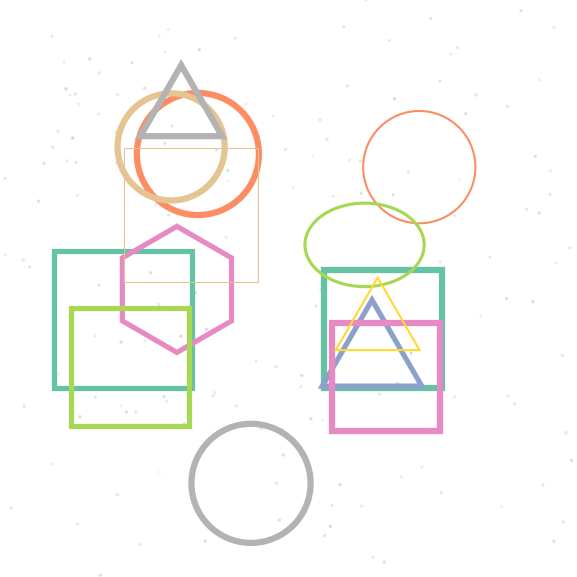[{"shape": "square", "thickness": 3, "radius": 0.51, "center": [0.663, 0.43]}, {"shape": "square", "thickness": 2.5, "radius": 0.6, "center": [0.213, 0.446]}, {"shape": "circle", "thickness": 3, "radius": 0.53, "center": [0.343, 0.732]}, {"shape": "circle", "thickness": 1, "radius": 0.49, "center": [0.726, 0.71]}, {"shape": "triangle", "thickness": 2.5, "radius": 0.5, "center": [0.644, 0.38]}, {"shape": "square", "thickness": 3, "radius": 0.47, "center": [0.668, 0.347]}, {"shape": "hexagon", "thickness": 2.5, "radius": 0.55, "center": [0.306, 0.498]}, {"shape": "square", "thickness": 2.5, "radius": 0.51, "center": [0.226, 0.364]}, {"shape": "oval", "thickness": 1.5, "radius": 0.52, "center": [0.631, 0.575]}, {"shape": "triangle", "thickness": 1, "radius": 0.42, "center": [0.654, 0.435]}, {"shape": "circle", "thickness": 3, "radius": 0.46, "center": [0.296, 0.745]}, {"shape": "square", "thickness": 0.5, "radius": 0.58, "center": [0.33, 0.627]}, {"shape": "circle", "thickness": 3, "radius": 0.52, "center": [0.435, 0.162]}, {"shape": "triangle", "thickness": 3, "radius": 0.41, "center": [0.314, 0.804]}]